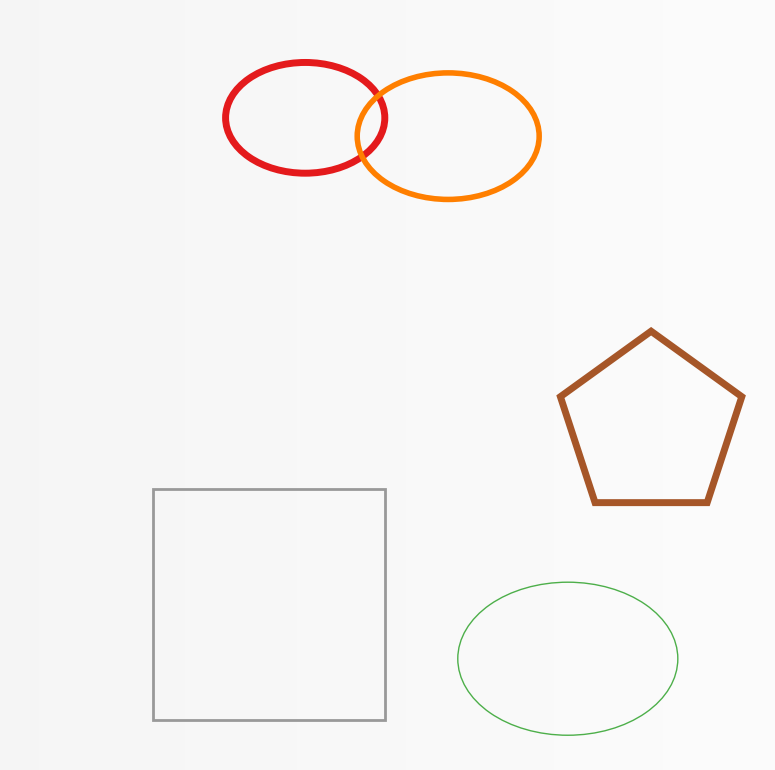[{"shape": "oval", "thickness": 2.5, "radius": 0.51, "center": [0.394, 0.847]}, {"shape": "oval", "thickness": 0.5, "radius": 0.71, "center": [0.733, 0.145]}, {"shape": "oval", "thickness": 2, "radius": 0.59, "center": [0.578, 0.823]}, {"shape": "pentagon", "thickness": 2.5, "radius": 0.62, "center": [0.84, 0.447]}, {"shape": "square", "thickness": 1, "radius": 0.75, "center": [0.347, 0.215]}]